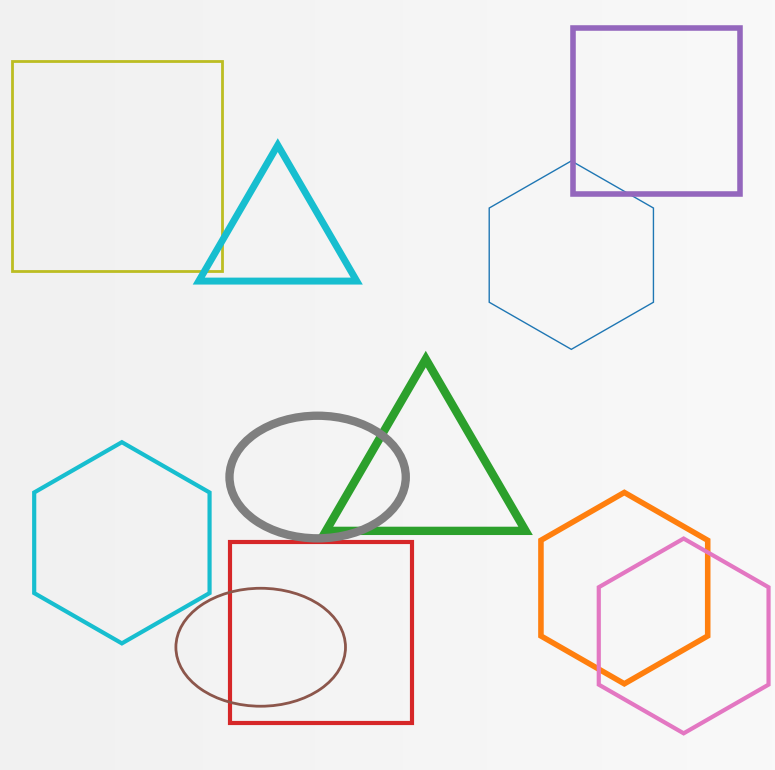[{"shape": "hexagon", "thickness": 0.5, "radius": 0.61, "center": [0.737, 0.669]}, {"shape": "hexagon", "thickness": 2, "radius": 0.62, "center": [0.806, 0.236]}, {"shape": "triangle", "thickness": 3, "radius": 0.74, "center": [0.549, 0.385]}, {"shape": "square", "thickness": 1.5, "radius": 0.59, "center": [0.415, 0.179]}, {"shape": "square", "thickness": 2, "radius": 0.54, "center": [0.847, 0.856]}, {"shape": "oval", "thickness": 1, "radius": 0.55, "center": [0.336, 0.159]}, {"shape": "hexagon", "thickness": 1.5, "radius": 0.63, "center": [0.882, 0.174]}, {"shape": "oval", "thickness": 3, "radius": 0.57, "center": [0.41, 0.38]}, {"shape": "square", "thickness": 1, "radius": 0.68, "center": [0.151, 0.784]}, {"shape": "triangle", "thickness": 2.5, "radius": 0.59, "center": [0.358, 0.694]}, {"shape": "hexagon", "thickness": 1.5, "radius": 0.65, "center": [0.157, 0.295]}]